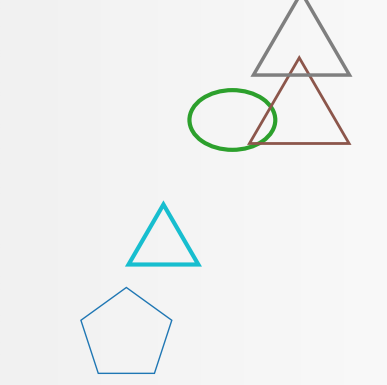[{"shape": "pentagon", "thickness": 1, "radius": 0.62, "center": [0.326, 0.13]}, {"shape": "oval", "thickness": 3, "radius": 0.55, "center": [0.6, 0.688]}, {"shape": "triangle", "thickness": 2, "radius": 0.74, "center": [0.772, 0.702]}, {"shape": "triangle", "thickness": 2.5, "radius": 0.72, "center": [0.778, 0.877]}, {"shape": "triangle", "thickness": 3, "radius": 0.52, "center": [0.422, 0.365]}]